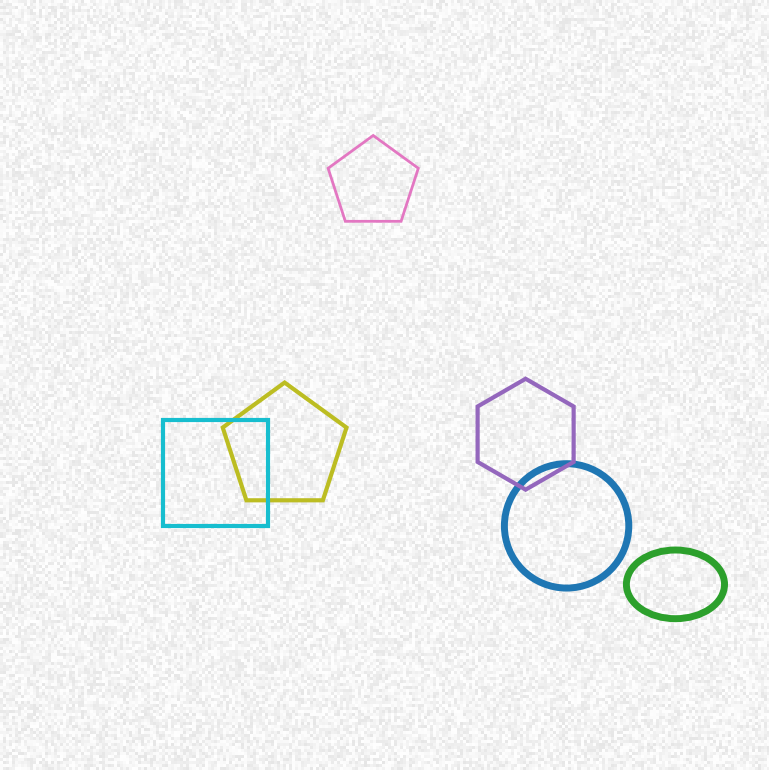[{"shape": "circle", "thickness": 2.5, "radius": 0.4, "center": [0.736, 0.317]}, {"shape": "oval", "thickness": 2.5, "radius": 0.32, "center": [0.877, 0.241]}, {"shape": "hexagon", "thickness": 1.5, "radius": 0.36, "center": [0.683, 0.436]}, {"shape": "pentagon", "thickness": 1, "radius": 0.31, "center": [0.485, 0.762]}, {"shape": "pentagon", "thickness": 1.5, "radius": 0.42, "center": [0.37, 0.419]}, {"shape": "square", "thickness": 1.5, "radius": 0.34, "center": [0.28, 0.386]}]